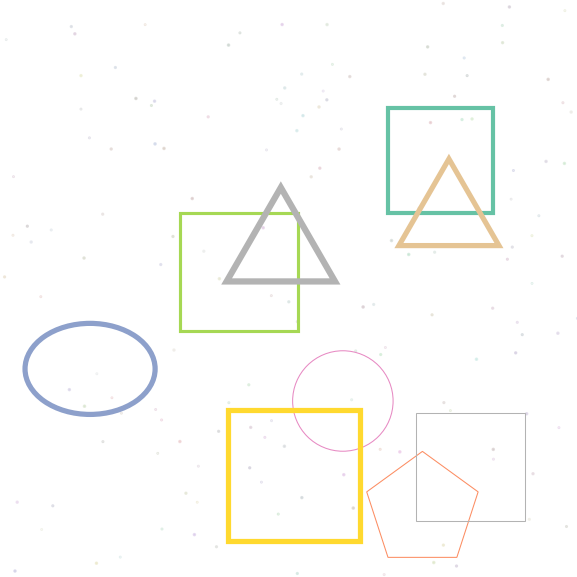[{"shape": "square", "thickness": 2, "radius": 0.46, "center": [0.763, 0.721]}, {"shape": "pentagon", "thickness": 0.5, "radius": 0.51, "center": [0.731, 0.116]}, {"shape": "oval", "thickness": 2.5, "radius": 0.56, "center": [0.156, 0.36]}, {"shape": "circle", "thickness": 0.5, "radius": 0.43, "center": [0.594, 0.305]}, {"shape": "square", "thickness": 1.5, "radius": 0.51, "center": [0.414, 0.529]}, {"shape": "square", "thickness": 2.5, "radius": 0.57, "center": [0.509, 0.176]}, {"shape": "triangle", "thickness": 2.5, "radius": 0.5, "center": [0.777, 0.624]}, {"shape": "triangle", "thickness": 3, "radius": 0.54, "center": [0.486, 0.566]}, {"shape": "square", "thickness": 0.5, "radius": 0.47, "center": [0.815, 0.19]}]